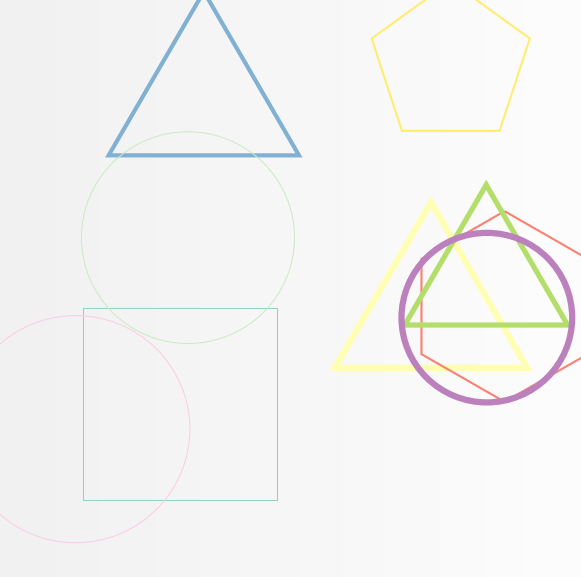[{"shape": "square", "thickness": 0.5, "radius": 0.83, "center": [0.31, 0.299]}, {"shape": "triangle", "thickness": 3, "radius": 0.96, "center": [0.742, 0.458]}, {"shape": "hexagon", "thickness": 1, "radius": 0.83, "center": [0.868, 0.468]}, {"shape": "triangle", "thickness": 2, "radius": 0.95, "center": [0.351, 0.825]}, {"shape": "triangle", "thickness": 2.5, "radius": 0.81, "center": [0.836, 0.517]}, {"shape": "circle", "thickness": 0.5, "radius": 0.98, "center": [0.13, 0.256]}, {"shape": "circle", "thickness": 3, "radius": 0.73, "center": [0.838, 0.449]}, {"shape": "circle", "thickness": 0.5, "radius": 0.92, "center": [0.323, 0.588]}, {"shape": "pentagon", "thickness": 1, "radius": 0.72, "center": [0.776, 0.888]}]